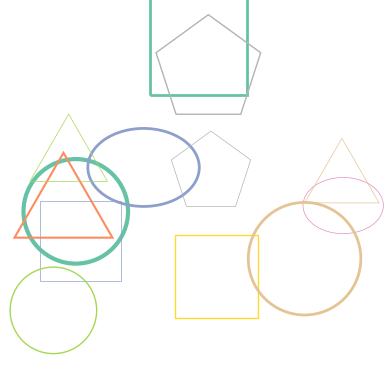[{"shape": "square", "thickness": 2, "radius": 0.63, "center": [0.516, 0.878]}, {"shape": "circle", "thickness": 3, "radius": 0.68, "center": [0.197, 0.451]}, {"shape": "triangle", "thickness": 1.5, "radius": 0.73, "center": [0.165, 0.456]}, {"shape": "square", "thickness": 0.5, "radius": 0.52, "center": [0.209, 0.373]}, {"shape": "oval", "thickness": 2, "radius": 0.72, "center": [0.373, 0.565]}, {"shape": "oval", "thickness": 0.5, "radius": 0.52, "center": [0.891, 0.466]}, {"shape": "circle", "thickness": 1, "radius": 0.56, "center": [0.139, 0.194]}, {"shape": "triangle", "thickness": 0.5, "radius": 0.58, "center": [0.178, 0.587]}, {"shape": "square", "thickness": 1, "radius": 0.54, "center": [0.562, 0.282]}, {"shape": "circle", "thickness": 2, "radius": 0.73, "center": [0.791, 0.328]}, {"shape": "triangle", "thickness": 0.5, "radius": 0.56, "center": [0.888, 0.529]}, {"shape": "pentagon", "thickness": 1, "radius": 0.71, "center": [0.541, 0.819]}, {"shape": "pentagon", "thickness": 0.5, "radius": 0.54, "center": [0.548, 0.551]}]